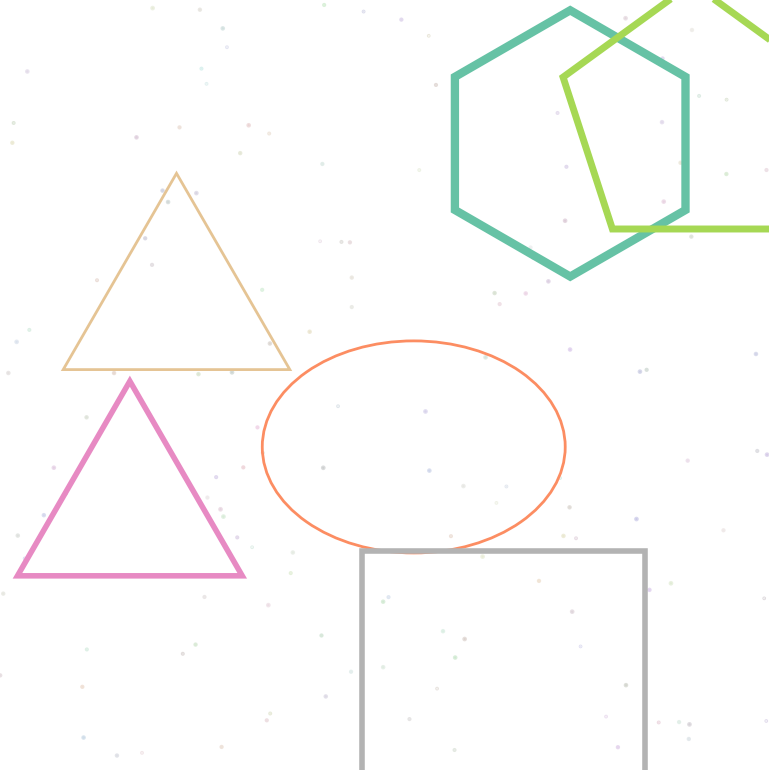[{"shape": "hexagon", "thickness": 3, "radius": 0.86, "center": [0.741, 0.814]}, {"shape": "oval", "thickness": 1, "radius": 0.98, "center": [0.537, 0.42]}, {"shape": "triangle", "thickness": 2, "radius": 0.84, "center": [0.169, 0.336]}, {"shape": "pentagon", "thickness": 2.5, "radius": 0.88, "center": [0.899, 0.845]}, {"shape": "triangle", "thickness": 1, "radius": 0.85, "center": [0.229, 0.605]}, {"shape": "square", "thickness": 2, "radius": 0.92, "center": [0.654, 0.1]}]